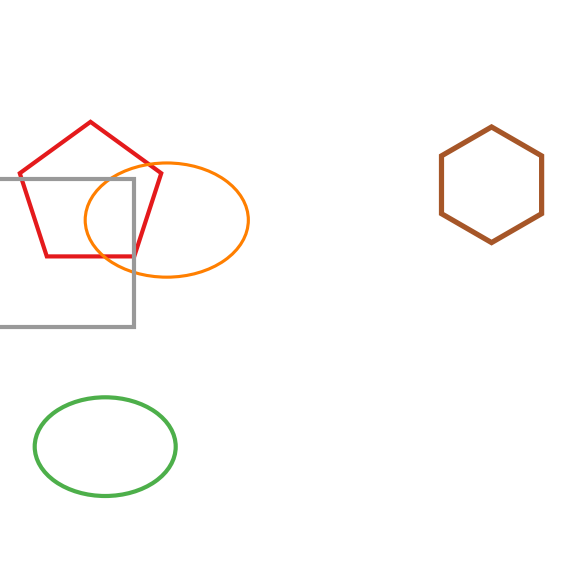[{"shape": "pentagon", "thickness": 2, "radius": 0.64, "center": [0.157, 0.659]}, {"shape": "oval", "thickness": 2, "radius": 0.61, "center": [0.182, 0.226]}, {"shape": "oval", "thickness": 1.5, "radius": 0.71, "center": [0.289, 0.618]}, {"shape": "hexagon", "thickness": 2.5, "radius": 0.5, "center": [0.851, 0.679]}, {"shape": "square", "thickness": 2, "radius": 0.64, "center": [0.105, 0.561]}]